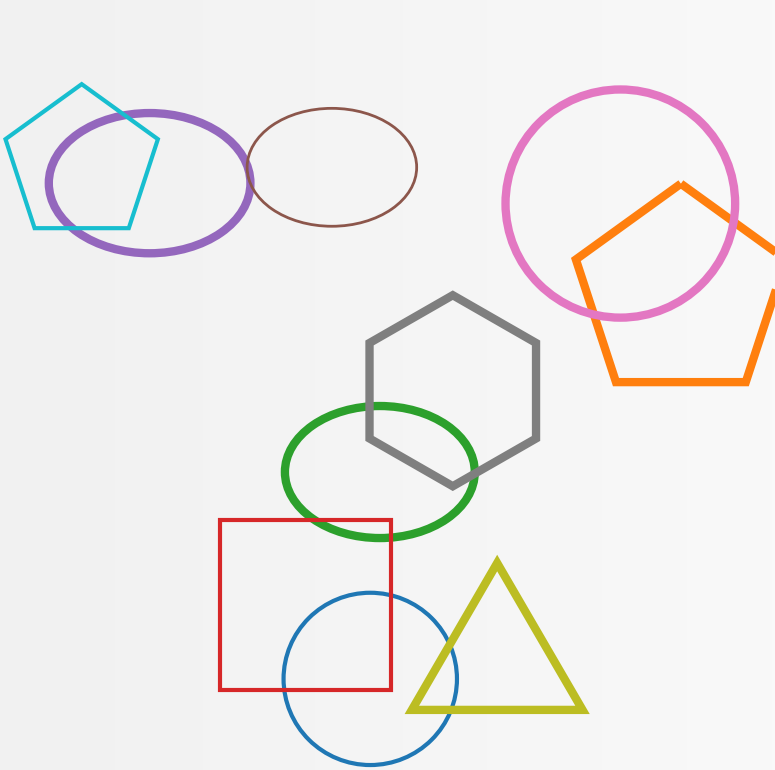[{"shape": "circle", "thickness": 1.5, "radius": 0.56, "center": [0.478, 0.118]}, {"shape": "pentagon", "thickness": 3, "radius": 0.71, "center": [0.879, 0.619]}, {"shape": "oval", "thickness": 3, "radius": 0.61, "center": [0.49, 0.387]}, {"shape": "square", "thickness": 1.5, "radius": 0.55, "center": [0.395, 0.214]}, {"shape": "oval", "thickness": 3, "radius": 0.65, "center": [0.193, 0.762]}, {"shape": "oval", "thickness": 1, "radius": 0.55, "center": [0.428, 0.783]}, {"shape": "circle", "thickness": 3, "radius": 0.74, "center": [0.8, 0.736]}, {"shape": "hexagon", "thickness": 3, "radius": 0.62, "center": [0.584, 0.493]}, {"shape": "triangle", "thickness": 3, "radius": 0.64, "center": [0.642, 0.142]}, {"shape": "pentagon", "thickness": 1.5, "radius": 0.52, "center": [0.105, 0.787]}]